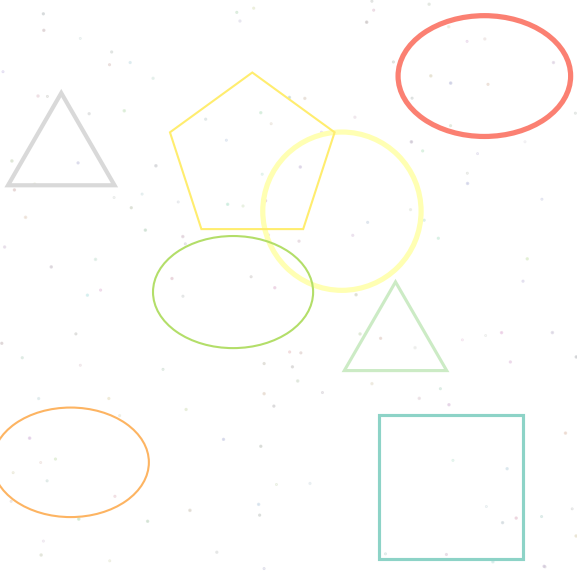[{"shape": "square", "thickness": 1.5, "radius": 0.62, "center": [0.781, 0.156]}, {"shape": "circle", "thickness": 2.5, "radius": 0.69, "center": [0.592, 0.633]}, {"shape": "oval", "thickness": 2.5, "radius": 0.75, "center": [0.839, 0.867]}, {"shape": "oval", "thickness": 1, "radius": 0.68, "center": [0.122, 0.199]}, {"shape": "oval", "thickness": 1, "radius": 0.69, "center": [0.404, 0.493]}, {"shape": "triangle", "thickness": 2, "radius": 0.53, "center": [0.106, 0.732]}, {"shape": "triangle", "thickness": 1.5, "radius": 0.51, "center": [0.685, 0.409]}, {"shape": "pentagon", "thickness": 1, "radius": 0.75, "center": [0.437, 0.724]}]